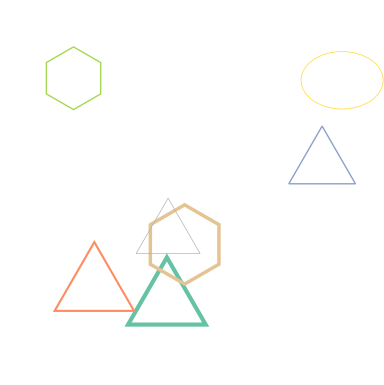[{"shape": "triangle", "thickness": 3, "radius": 0.58, "center": [0.433, 0.215]}, {"shape": "triangle", "thickness": 1.5, "radius": 0.6, "center": [0.245, 0.252]}, {"shape": "triangle", "thickness": 1, "radius": 0.5, "center": [0.837, 0.573]}, {"shape": "hexagon", "thickness": 1, "radius": 0.41, "center": [0.191, 0.797]}, {"shape": "oval", "thickness": 0.5, "radius": 0.53, "center": [0.889, 0.792]}, {"shape": "hexagon", "thickness": 2.5, "radius": 0.51, "center": [0.48, 0.365]}, {"shape": "triangle", "thickness": 0.5, "radius": 0.48, "center": [0.437, 0.389]}]